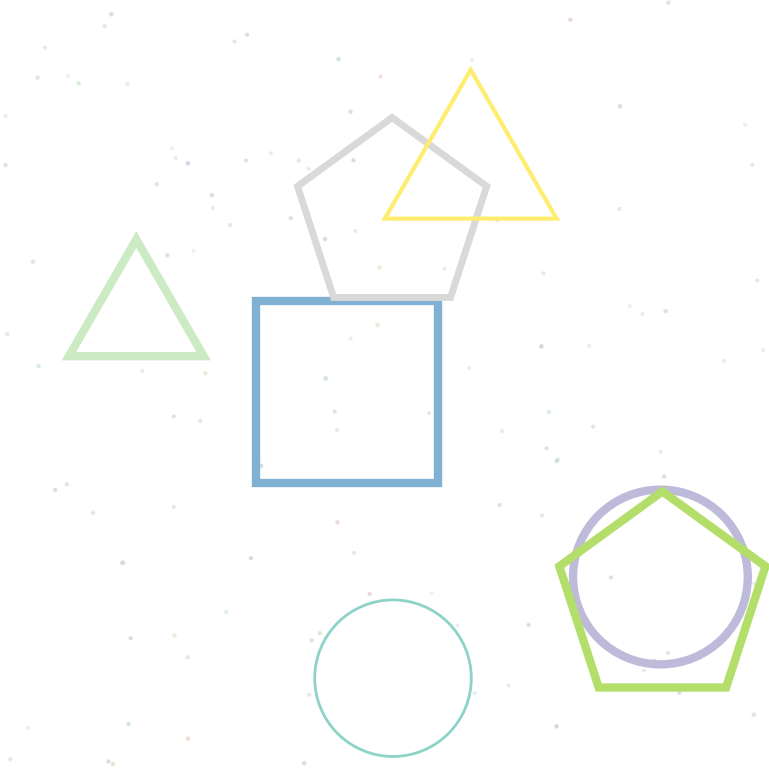[{"shape": "circle", "thickness": 1, "radius": 0.51, "center": [0.51, 0.119]}, {"shape": "circle", "thickness": 3, "radius": 0.57, "center": [0.858, 0.251]}, {"shape": "square", "thickness": 3, "radius": 0.59, "center": [0.451, 0.491]}, {"shape": "pentagon", "thickness": 3, "radius": 0.7, "center": [0.86, 0.221]}, {"shape": "pentagon", "thickness": 2.5, "radius": 0.65, "center": [0.509, 0.718]}, {"shape": "triangle", "thickness": 3, "radius": 0.51, "center": [0.177, 0.588]}, {"shape": "triangle", "thickness": 1.5, "radius": 0.64, "center": [0.611, 0.781]}]